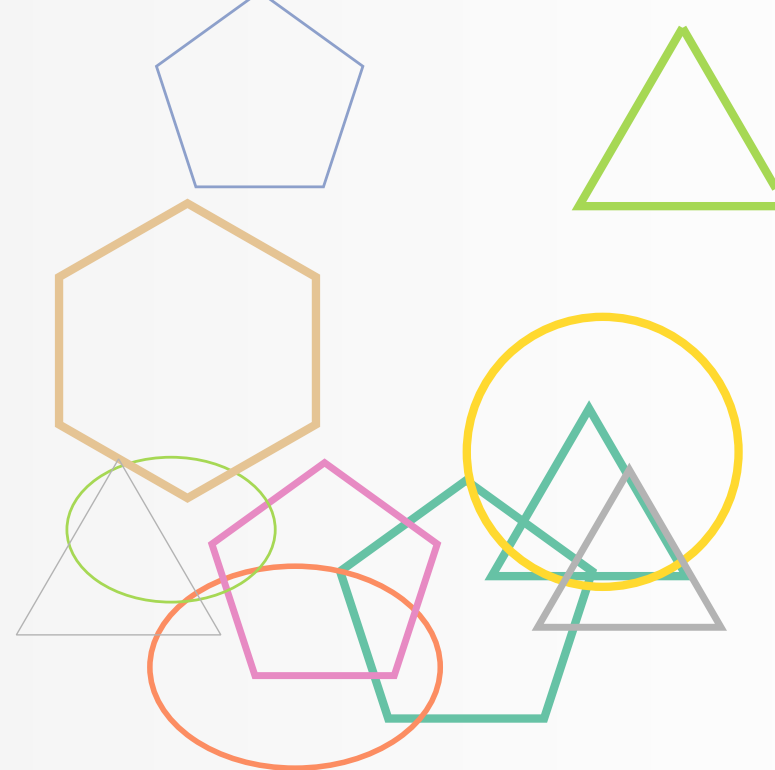[{"shape": "pentagon", "thickness": 3, "radius": 0.85, "center": [0.602, 0.205]}, {"shape": "triangle", "thickness": 3, "radius": 0.73, "center": [0.76, 0.324]}, {"shape": "oval", "thickness": 2, "radius": 0.94, "center": [0.381, 0.134]}, {"shape": "pentagon", "thickness": 1, "radius": 0.7, "center": [0.335, 0.871]}, {"shape": "pentagon", "thickness": 2.5, "radius": 0.76, "center": [0.419, 0.246]}, {"shape": "oval", "thickness": 1, "radius": 0.67, "center": [0.221, 0.312]}, {"shape": "triangle", "thickness": 3, "radius": 0.77, "center": [0.881, 0.809]}, {"shape": "circle", "thickness": 3, "radius": 0.88, "center": [0.778, 0.413]}, {"shape": "hexagon", "thickness": 3, "radius": 0.96, "center": [0.242, 0.544]}, {"shape": "triangle", "thickness": 0.5, "radius": 0.76, "center": [0.153, 0.252]}, {"shape": "triangle", "thickness": 2.5, "radius": 0.68, "center": [0.812, 0.254]}]